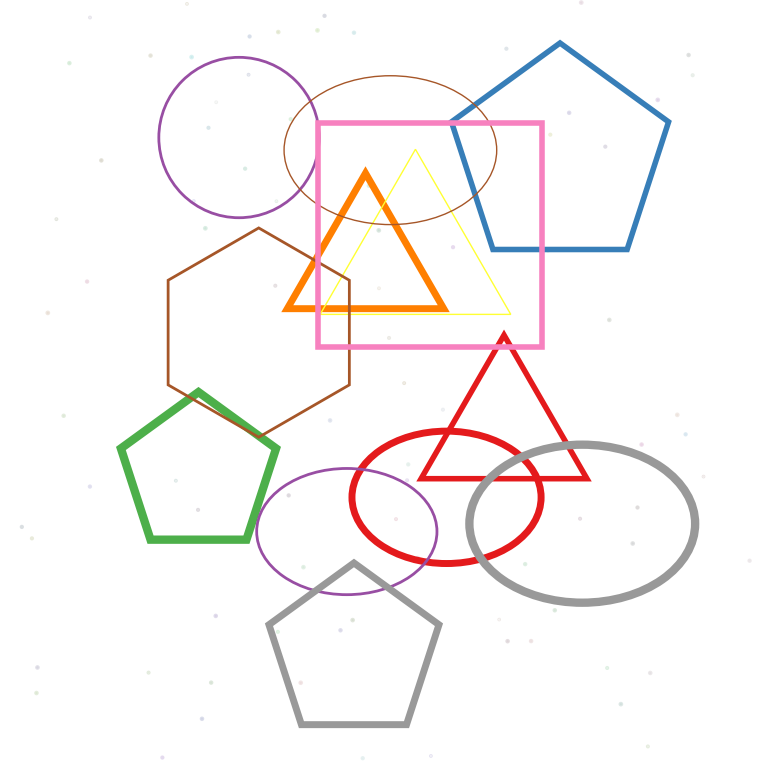[{"shape": "triangle", "thickness": 2, "radius": 0.62, "center": [0.655, 0.44]}, {"shape": "oval", "thickness": 2.5, "radius": 0.61, "center": [0.58, 0.354]}, {"shape": "pentagon", "thickness": 2, "radius": 0.74, "center": [0.727, 0.796]}, {"shape": "pentagon", "thickness": 3, "radius": 0.53, "center": [0.258, 0.385]}, {"shape": "circle", "thickness": 1, "radius": 0.52, "center": [0.31, 0.821]}, {"shape": "oval", "thickness": 1, "radius": 0.59, "center": [0.45, 0.31]}, {"shape": "triangle", "thickness": 2.5, "radius": 0.59, "center": [0.475, 0.658]}, {"shape": "triangle", "thickness": 0.5, "radius": 0.71, "center": [0.54, 0.663]}, {"shape": "hexagon", "thickness": 1, "radius": 0.68, "center": [0.336, 0.568]}, {"shape": "oval", "thickness": 0.5, "radius": 0.69, "center": [0.507, 0.805]}, {"shape": "square", "thickness": 2, "radius": 0.73, "center": [0.559, 0.695]}, {"shape": "oval", "thickness": 3, "radius": 0.73, "center": [0.756, 0.32]}, {"shape": "pentagon", "thickness": 2.5, "radius": 0.58, "center": [0.46, 0.153]}]